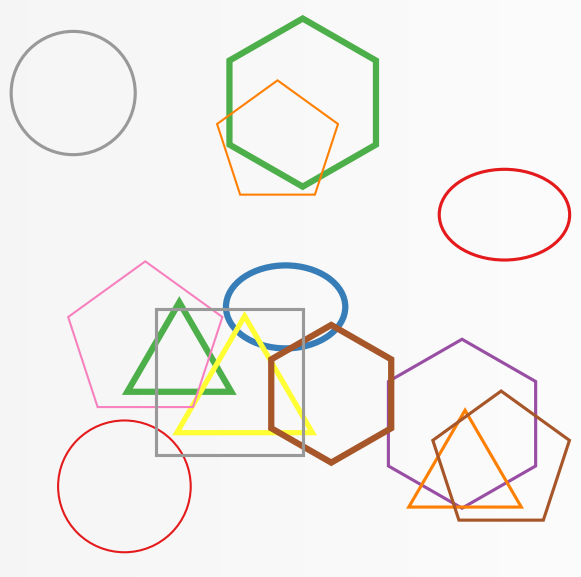[{"shape": "circle", "thickness": 1, "radius": 0.57, "center": [0.214, 0.157]}, {"shape": "oval", "thickness": 1.5, "radius": 0.56, "center": [0.868, 0.627]}, {"shape": "oval", "thickness": 3, "radius": 0.51, "center": [0.491, 0.468]}, {"shape": "triangle", "thickness": 3, "radius": 0.52, "center": [0.308, 0.372]}, {"shape": "hexagon", "thickness": 3, "radius": 0.73, "center": [0.521, 0.821]}, {"shape": "hexagon", "thickness": 1.5, "radius": 0.73, "center": [0.795, 0.265]}, {"shape": "triangle", "thickness": 1.5, "radius": 0.56, "center": [0.8, 0.177]}, {"shape": "pentagon", "thickness": 1, "radius": 0.55, "center": [0.477, 0.751]}, {"shape": "triangle", "thickness": 2.5, "radius": 0.67, "center": [0.421, 0.317]}, {"shape": "hexagon", "thickness": 3, "radius": 0.6, "center": [0.57, 0.317]}, {"shape": "pentagon", "thickness": 1.5, "radius": 0.62, "center": [0.862, 0.198]}, {"shape": "pentagon", "thickness": 1, "radius": 0.7, "center": [0.25, 0.407]}, {"shape": "circle", "thickness": 1.5, "radius": 0.53, "center": [0.126, 0.838]}, {"shape": "square", "thickness": 1.5, "radius": 0.63, "center": [0.394, 0.338]}]